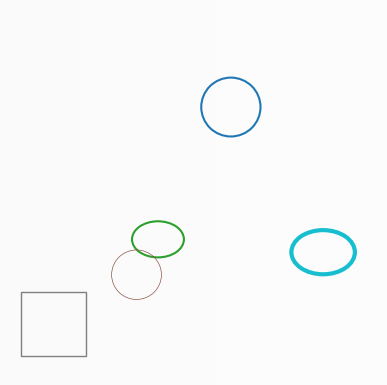[{"shape": "circle", "thickness": 1.5, "radius": 0.38, "center": [0.596, 0.722]}, {"shape": "oval", "thickness": 1.5, "radius": 0.33, "center": [0.408, 0.378]}, {"shape": "circle", "thickness": 0.5, "radius": 0.32, "center": [0.352, 0.286]}, {"shape": "square", "thickness": 1, "radius": 0.42, "center": [0.137, 0.158]}, {"shape": "oval", "thickness": 3, "radius": 0.41, "center": [0.834, 0.345]}]